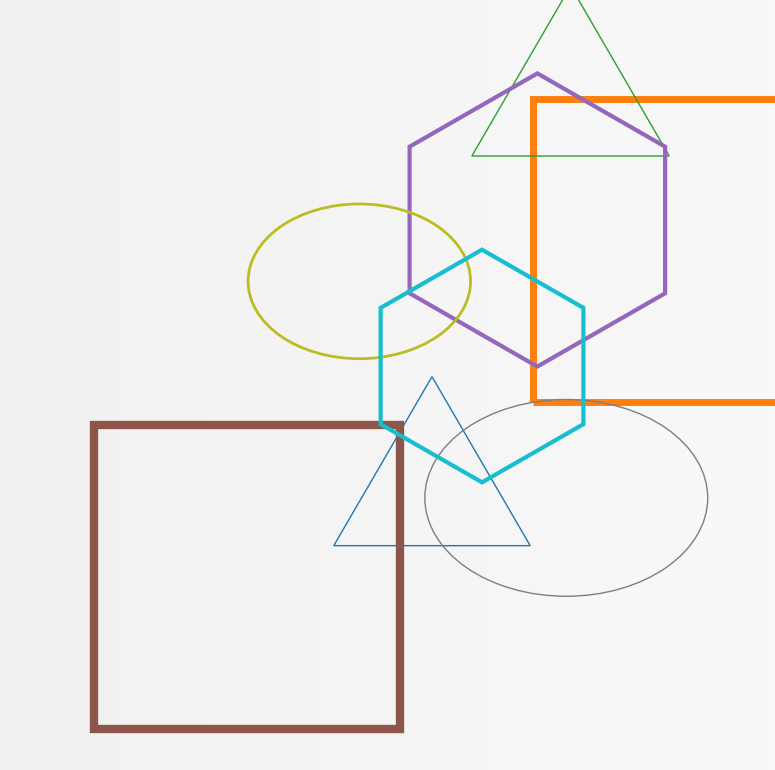[{"shape": "triangle", "thickness": 0.5, "radius": 0.73, "center": [0.557, 0.365]}, {"shape": "square", "thickness": 2.5, "radius": 0.98, "center": [0.884, 0.675]}, {"shape": "triangle", "thickness": 0.5, "radius": 0.74, "center": [0.736, 0.871]}, {"shape": "hexagon", "thickness": 1.5, "radius": 0.95, "center": [0.693, 0.714]}, {"shape": "square", "thickness": 3, "radius": 0.99, "center": [0.319, 0.251]}, {"shape": "oval", "thickness": 0.5, "radius": 0.91, "center": [0.731, 0.353]}, {"shape": "oval", "thickness": 1, "radius": 0.72, "center": [0.464, 0.635]}, {"shape": "hexagon", "thickness": 1.5, "radius": 0.76, "center": [0.622, 0.525]}]